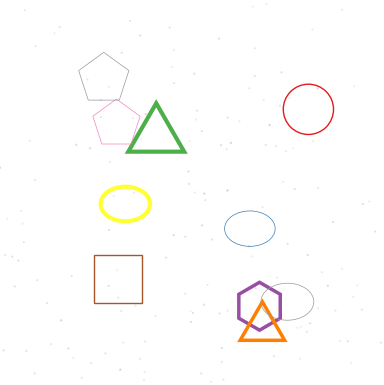[{"shape": "circle", "thickness": 1, "radius": 0.33, "center": [0.801, 0.716]}, {"shape": "oval", "thickness": 0.5, "radius": 0.33, "center": [0.649, 0.406]}, {"shape": "triangle", "thickness": 3, "radius": 0.42, "center": [0.406, 0.648]}, {"shape": "hexagon", "thickness": 2.5, "radius": 0.31, "center": [0.674, 0.205]}, {"shape": "triangle", "thickness": 2.5, "radius": 0.33, "center": [0.682, 0.149]}, {"shape": "oval", "thickness": 3, "radius": 0.32, "center": [0.325, 0.47]}, {"shape": "square", "thickness": 1, "radius": 0.32, "center": [0.307, 0.276]}, {"shape": "pentagon", "thickness": 0.5, "radius": 0.32, "center": [0.302, 0.678]}, {"shape": "pentagon", "thickness": 0.5, "radius": 0.34, "center": [0.27, 0.795]}, {"shape": "oval", "thickness": 0.5, "radius": 0.34, "center": [0.746, 0.216]}]